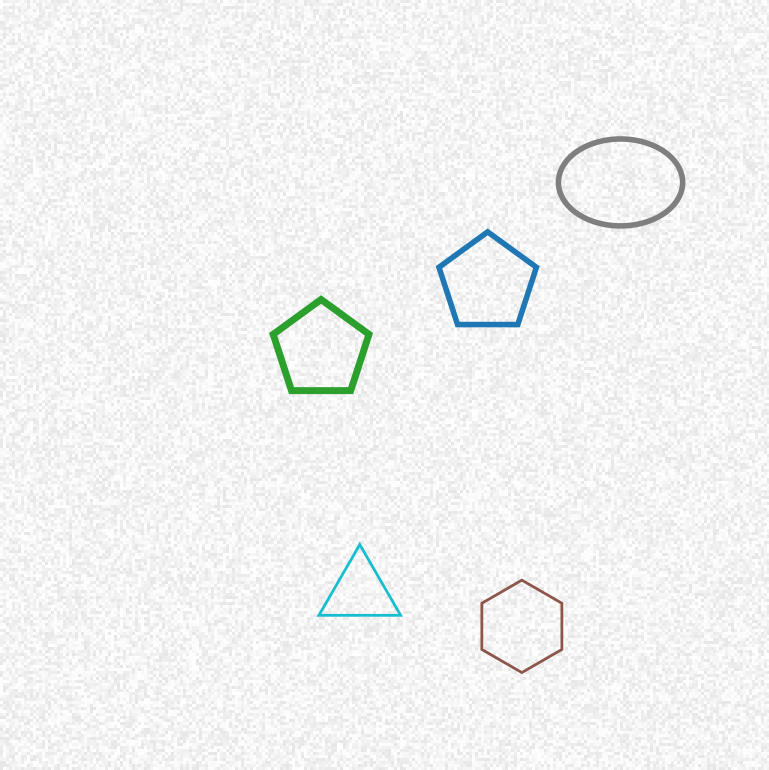[{"shape": "pentagon", "thickness": 2, "radius": 0.33, "center": [0.633, 0.632]}, {"shape": "pentagon", "thickness": 2.5, "radius": 0.33, "center": [0.417, 0.546]}, {"shape": "hexagon", "thickness": 1, "radius": 0.3, "center": [0.678, 0.187]}, {"shape": "oval", "thickness": 2, "radius": 0.4, "center": [0.806, 0.763]}, {"shape": "triangle", "thickness": 1, "radius": 0.31, "center": [0.467, 0.232]}]